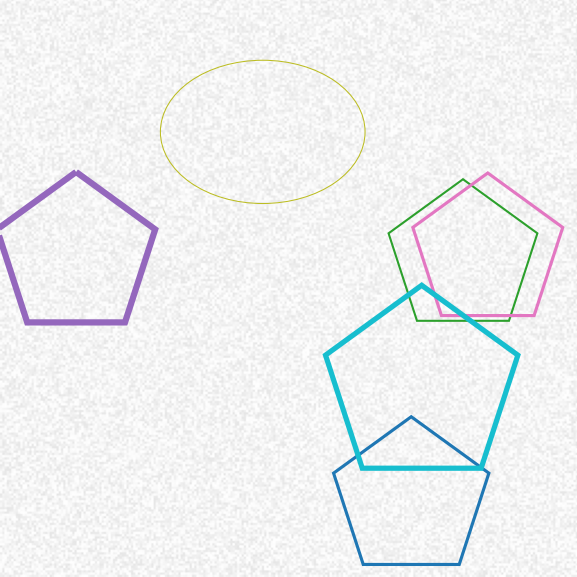[{"shape": "pentagon", "thickness": 1.5, "radius": 0.71, "center": [0.712, 0.136]}, {"shape": "pentagon", "thickness": 1, "radius": 0.68, "center": [0.802, 0.553]}, {"shape": "pentagon", "thickness": 3, "radius": 0.72, "center": [0.132, 0.557]}, {"shape": "pentagon", "thickness": 1.5, "radius": 0.68, "center": [0.845, 0.563]}, {"shape": "oval", "thickness": 0.5, "radius": 0.89, "center": [0.455, 0.771]}, {"shape": "pentagon", "thickness": 2.5, "radius": 0.88, "center": [0.73, 0.33]}]